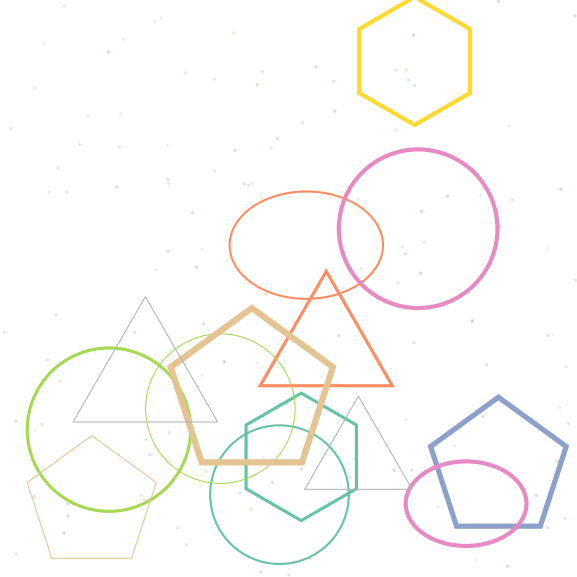[{"shape": "hexagon", "thickness": 1.5, "radius": 0.55, "center": [0.522, 0.208]}, {"shape": "circle", "thickness": 1, "radius": 0.6, "center": [0.484, 0.143]}, {"shape": "triangle", "thickness": 1.5, "radius": 0.66, "center": [0.565, 0.397]}, {"shape": "oval", "thickness": 1, "radius": 0.66, "center": [0.53, 0.575]}, {"shape": "pentagon", "thickness": 2.5, "radius": 0.62, "center": [0.863, 0.188]}, {"shape": "circle", "thickness": 2, "radius": 0.69, "center": [0.724, 0.603]}, {"shape": "oval", "thickness": 2, "radius": 0.52, "center": [0.807, 0.127]}, {"shape": "circle", "thickness": 0.5, "radius": 0.65, "center": [0.382, 0.292]}, {"shape": "circle", "thickness": 1.5, "radius": 0.71, "center": [0.189, 0.255]}, {"shape": "hexagon", "thickness": 2, "radius": 0.55, "center": [0.718, 0.894]}, {"shape": "pentagon", "thickness": 0.5, "radius": 0.59, "center": [0.159, 0.127]}, {"shape": "pentagon", "thickness": 3, "radius": 0.74, "center": [0.436, 0.318]}, {"shape": "triangle", "thickness": 0.5, "radius": 0.54, "center": [0.621, 0.206]}, {"shape": "triangle", "thickness": 0.5, "radius": 0.72, "center": [0.252, 0.341]}]